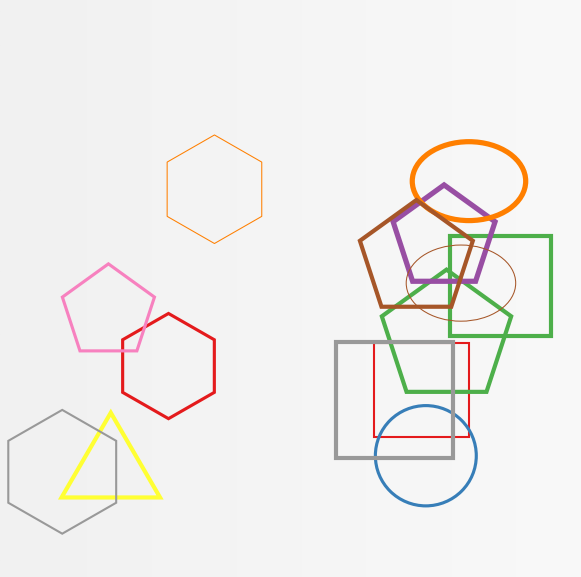[{"shape": "square", "thickness": 1, "radius": 0.41, "center": [0.725, 0.323]}, {"shape": "hexagon", "thickness": 1.5, "radius": 0.46, "center": [0.29, 0.365]}, {"shape": "circle", "thickness": 1.5, "radius": 0.43, "center": [0.733, 0.21]}, {"shape": "pentagon", "thickness": 2, "radius": 0.58, "center": [0.768, 0.415]}, {"shape": "square", "thickness": 2, "radius": 0.43, "center": [0.861, 0.504]}, {"shape": "pentagon", "thickness": 2.5, "radius": 0.46, "center": [0.764, 0.587]}, {"shape": "hexagon", "thickness": 0.5, "radius": 0.47, "center": [0.369, 0.671]}, {"shape": "oval", "thickness": 2.5, "radius": 0.49, "center": [0.807, 0.685]}, {"shape": "triangle", "thickness": 2, "radius": 0.49, "center": [0.191, 0.187]}, {"shape": "pentagon", "thickness": 2, "radius": 0.51, "center": [0.716, 0.551]}, {"shape": "oval", "thickness": 0.5, "radius": 0.47, "center": [0.793, 0.509]}, {"shape": "pentagon", "thickness": 1.5, "radius": 0.42, "center": [0.187, 0.459]}, {"shape": "hexagon", "thickness": 1, "radius": 0.54, "center": [0.107, 0.182]}, {"shape": "square", "thickness": 2, "radius": 0.5, "center": [0.679, 0.307]}]